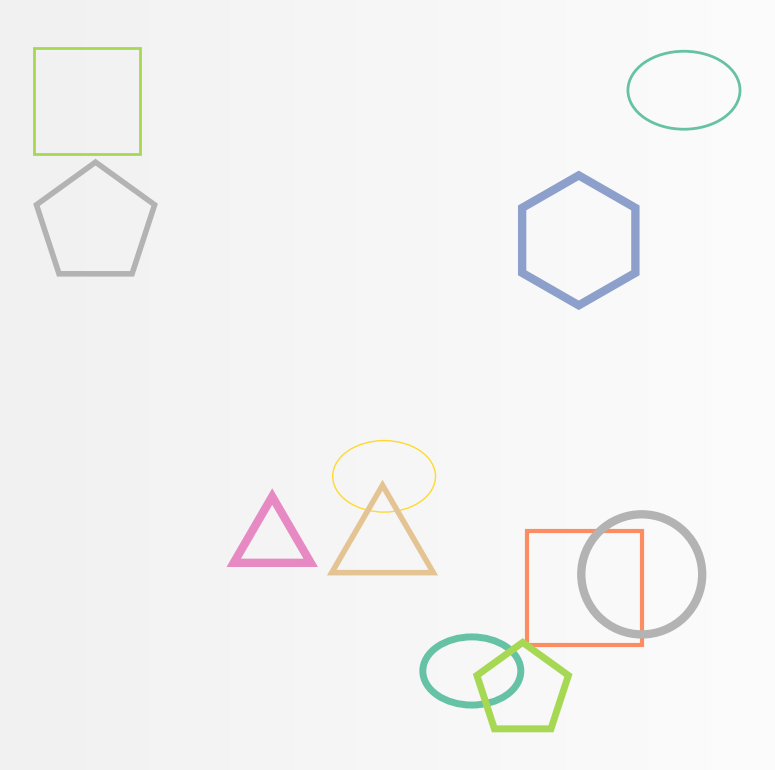[{"shape": "oval", "thickness": 2.5, "radius": 0.32, "center": [0.609, 0.129]}, {"shape": "oval", "thickness": 1, "radius": 0.36, "center": [0.883, 0.883]}, {"shape": "square", "thickness": 1.5, "radius": 0.37, "center": [0.754, 0.236]}, {"shape": "hexagon", "thickness": 3, "radius": 0.42, "center": [0.747, 0.688]}, {"shape": "triangle", "thickness": 3, "radius": 0.29, "center": [0.351, 0.298]}, {"shape": "square", "thickness": 1, "radius": 0.34, "center": [0.112, 0.869]}, {"shape": "pentagon", "thickness": 2.5, "radius": 0.31, "center": [0.674, 0.104]}, {"shape": "oval", "thickness": 0.5, "radius": 0.33, "center": [0.496, 0.381]}, {"shape": "triangle", "thickness": 2, "radius": 0.38, "center": [0.494, 0.294]}, {"shape": "pentagon", "thickness": 2, "radius": 0.4, "center": [0.123, 0.709]}, {"shape": "circle", "thickness": 3, "radius": 0.39, "center": [0.828, 0.254]}]